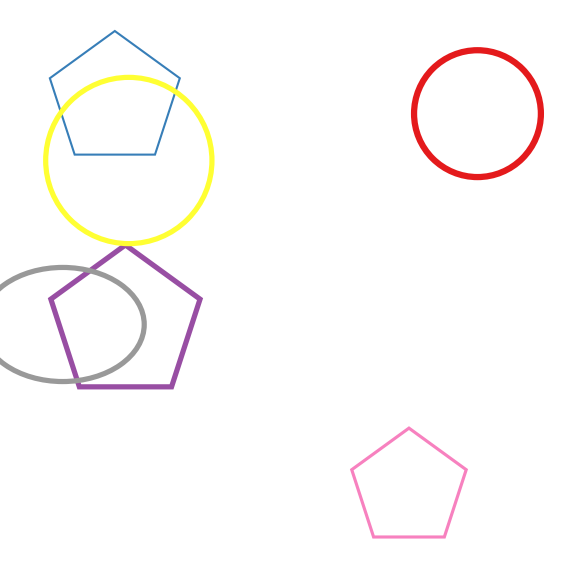[{"shape": "circle", "thickness": 3, "radius": 0.55, "center": [0.827, 0.802]}, {"shape": "pentagon", "thickness": 1, "radius": 0.59, "center": [0.199, 0.827]}, {"shape": "pentagon", "thickness": 2.5, "radius": 0.68, "center": [0.217, 0.439]}, {"shape": "circle", "thickness": 2.5, "radius": 0.72, "center": [0.223, 0.721]}, {"shape": "pentagon", "thickness": 1.5, "radius": 0.52, "center": [0.708, 0.154]}, {"shape": "oval", "thickness": 2.5, "radius": 0.71, "center": [0.109, 0.437]}]